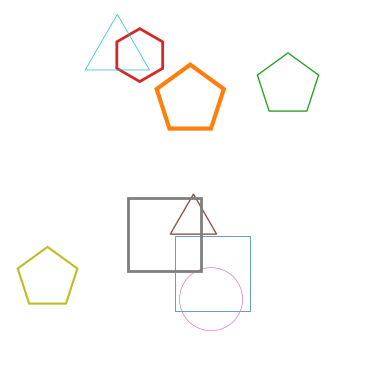[{"shape": "square", "thickness": 0.5, "radius": 0.49, "center": [0.551, 0.29]}, {"shape": "pentagon", "thickness": 3, "radius": 0.46, "center": [0.494, 0.74]}, {"shape": "pentagon", "thickness": 1, "radius": 0.42, "center": [0.748, 0.779]}, {"shape": "hexagon", "thickness": 2, "radius": 0.34, "center": [0.363, 0.857]}, {"shape": "triangle", "thickness": 1, "radius": 0.35, "center": [0.502, 0.427]}, {"shape": "circle", "thickness": 0.5, "radius": 0.41, "center": [0.548, 0.223]}, {"shape": "square", "thickness": 2, "radius": 0.47, "center": [0.428, 0.392]}, {"shape": "pentagon", "thickness": 1.5, "radius": 0.41, "center": [0.124, 0.277]}, {"shape": "triangle", "thickness": 0.5, "radius": 0.48, "center": [0.305, 0.866]}]